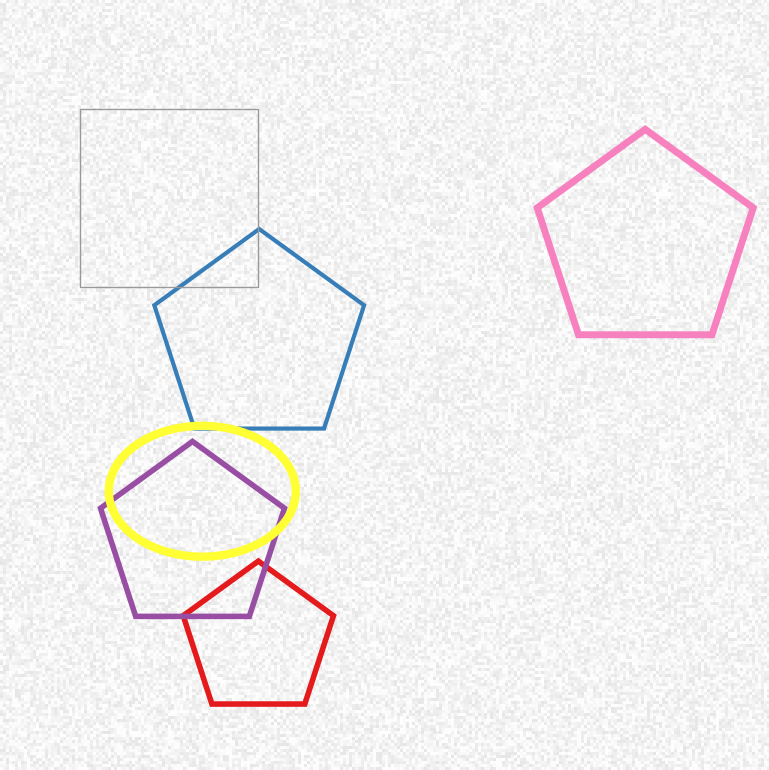[{"shape": "pentagon", "thickness": 2, "radius": 0.51, "center": [0.336, 0.169]}, {"shape": "pentagon", "thickness": 1.5, "radius": 0.72, "center": [0.337, 0.559]}, {"shape": "pentagon", "thickness": 2, "radius": 0.63, "center": [0.25, 0.301]}, {"shape": "oval", "thickness": 3, "radius": 0.61, "center": [0.263, 0.362]}, {"shape": "pentagon", "thickness": 2.5, "radius": 0.74, "center": [0.838, 0.685]}, {"shape": "square", "thickness": 0.5, "radius": 0.58, "center": [0.219, 0.743]}]